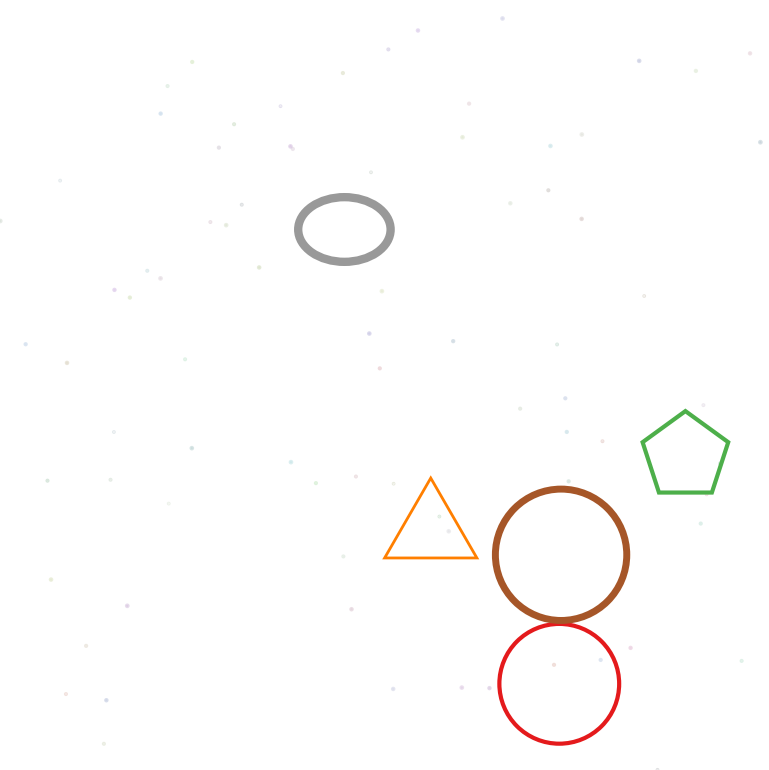[{"shape": "circle", "thickness": 1.5, "radius": 0.39, "center": [0.726, 0.112]}, {"shape": "pentagon", "thickness": 1.5, "radius": 0.29, "center": [0.89, 0.408]}, {"shape": "triangle", "thickness": 1, "radius": 0.35, "center": [0.559, 0.31]}, {"shape": "circle", "thickness": 2.5, "radius": 0.43, "center": [0.729, 0.279]}, {"shape": "oval", "thickness": 3, "radius": 0.3, "center": [0.447, 0.702]}]